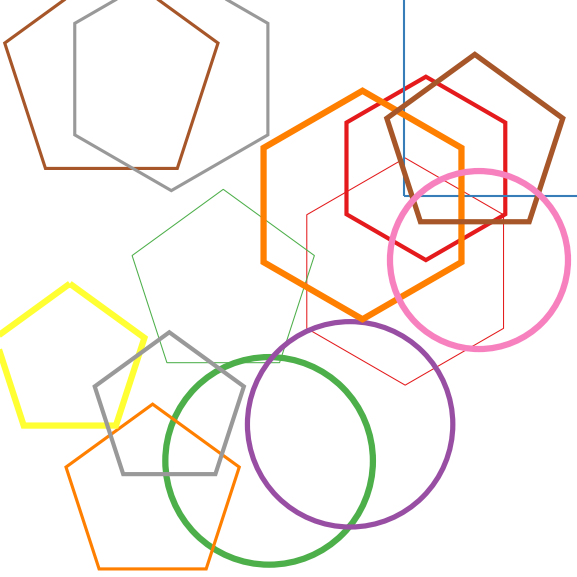[{"shape": "hexagon", "thickness": 0.5, "radius": 0.98, "center": [0.702, 0.529]}, {"shape": "hexagon", "thickness": 2, "radius": 0.79, "center": [0.737, 0.708]}, {"shape": "square", "thickness": 1, "radius": 0.99, "center": [0.898, 0.858]}, {"shape": "pentagon", "thickness": 0.5, "radius": 0.83, "center": [0.387, 0.505]}, {"shape": "circle", "thickness": 3, "radius": 0.9, "center": [0.466, 0.201]}, {"shape": "circle", "thickness": 2.5, "radius": 0.89, "center": [0.606, 0.264]}, {"shape": "hexagon", "thickness": 3, "radius": 0.99, "center": [0.628, 0.644]}, {"shape": "pentagon", "thickness": 1.5, "radius": 0.79, "center": [0.264, 0.142]}, {"shape": "pentagon", "thickness": 3, "radius": 0.68, "center": [0.121, 0.372]}, {"shape": "pentagon", "thickness": 2.5, "radius": 0.8, "center": [0.822, 0.745]}, {"shape": "pentagon", "thickness": 1.5, "radius": 0.97, "center": [0.193, 0.865]}, {"shape": "circle", "thickness": 3, "radius": 0.77, "center": [0.829, 0.549]}, {"shape": "pentagon", "thickness": 2, "radius": 0.68, "center": [0.293, 0.288]}, {"shape": "hexagon", "thickness": 1.5, "radius": 0.97, "center": [0.297, 0.862]}]